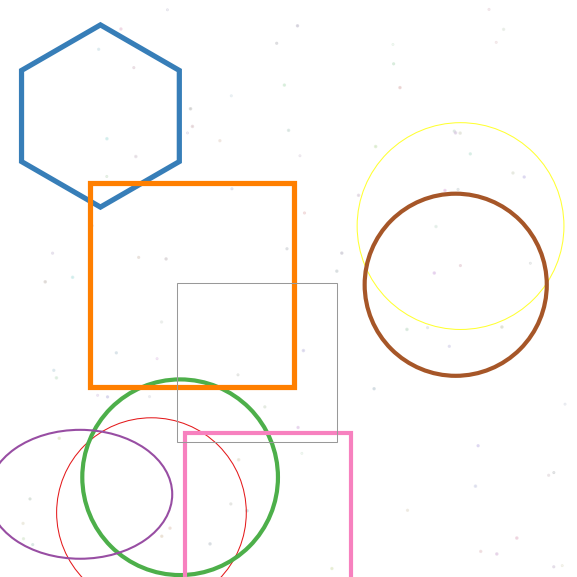[{"shape": "circle", "thickness": 0.5, "radius": 0.82, "center": [0.262, 0.111]}, {"shape": "hexagon", "thickness": 2.5, "radius": 0.79, "center": [0.174, 0.798]}, {"shape": "circle", "thickness": 2, "radius": 0.85, "center": [0.312, 0.173]}, {"shape": "oval", "thickness": 1, "radius": 0.8, "center": [0.139, 0.143]}, {"shape": "square", "thickness": 2.5, "radius": 0.88, "center": [0.333, 0.505]}, {"shape": "circle", "thickness": 0.5, "radius": 0.9, "center": [0.797, 0.608]}, {"shape": "circle", "thickness": 2, "radius": 0.79, "center": [0.789, 0.506]}, {"shape": "square", "thickness": 2, "radius": 0.72, "center": [0.464, 0.107]}, {"shape": "square", "thickness": 0.5, "radius": 0.69, "center": [0.445, 0.371]}]